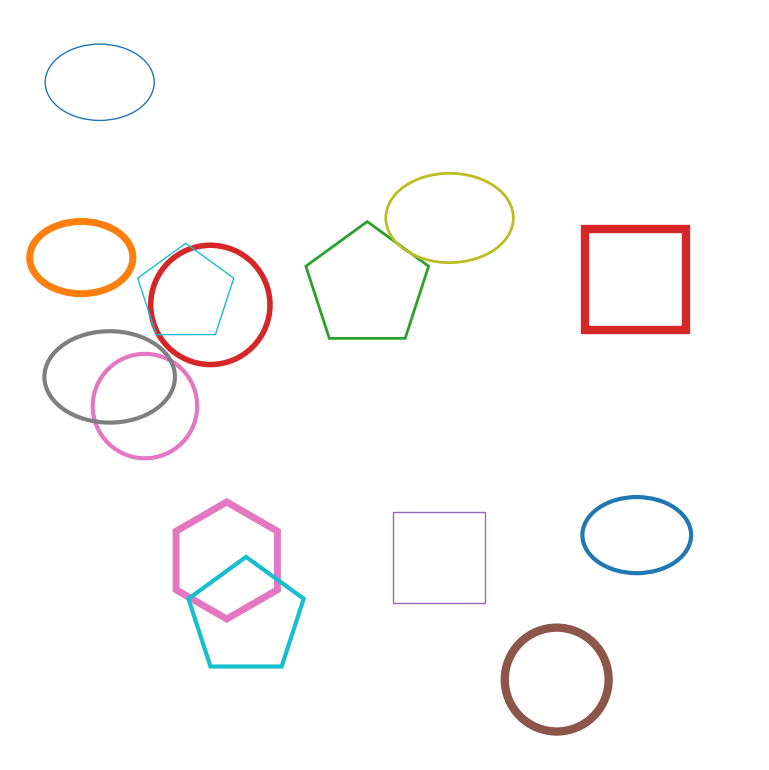[{"shape": "oval", "thickness": 0.5, "radius": 0.35, "center": [0.129, 0.893]}, {"shape": "oval", "thickness": 1.5, "radius": 0.35, "center": [0.827, 0.305]}, {"shape": "oval", "thickness": 2.5, "radius": 0.34, "center": [0.106, 0.665]}, {"shape": "pentagon", "thickness": 1, "radius": 0.42, "center": [0.477, 0.628]}, {"shape": "circle", "thickness": 2, "radius": 0.39, "center": [0.273, 0.604]}, {"shape": "square", "thickness": 3, "radius": 0.33, "center": [0.826, 0.637]}, {"shape": "square", "thickness": 0.5, "radius": 0.3, "center": [0.57, 0.276]}, {"shape": "circle", "thickness": 3, "radius": 0.34, "center": [0.723, 0.117]}, {"shape": "circle", "thickness": 1.5, "radius": 0.34, "center": [0.188, 0.473]}, {"shape": "hexagon", "thickness": 2.5, "radius": 0.38, "center": [0.294, 0.272]}, {"shape": "oval", "thickness": 1.5, "radius": 0.42, "center": [0.142, 0.511]}, {"shape": "oval", "thickness": 1, "radius": 0.41, "center": [0.584, 0.717]}, {"shape": "pentagon", "thickness": 1.5, "radius": 0.39, "center": [0.32, 0.198]}, {"shape": "pentagon", "thickness": 0.5, "radius": 0.33, "center": [0.241, 0.619]}]